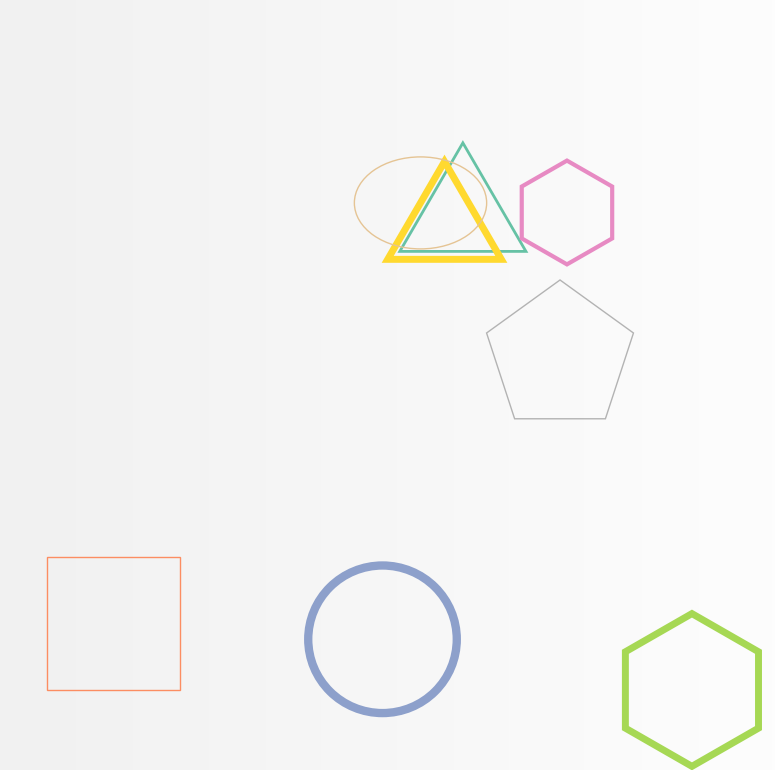[{"shape": "triangle", "thickness": 1, "radius": 0.47, "center": [0.597, 0.72]}, {"shape": "square", "thickness": 0.5, "radius": 0.43, "center": [0.146, 0.19]}, {"shape": "circle", "thickness": 3, "radius": 0.48, "center": [0.494, 0.17]}, {"shape": "hexagon", "thickness": 1.5, "radius": 0.34, "center": [0.732, 0.724]}, {"shape": "hexagon", "thickness": 2.5, "radius": 0.5, "center": [0.893, 0.104]}, {"shape": "triangle", "thickness": 2.5, "radius": 0.42, "center": [0.574, 0.706]}, {"shape": "oval", "thickness": 0.5, "radius": 0.43, "center": [0.543, 0.736]}, {"shape": "pentagon", "thickness": 0.5, "radius": 0.5, "center": [0.723, 0.537]}]